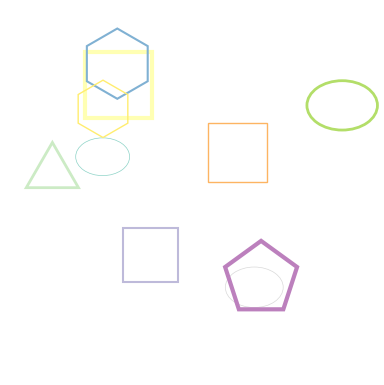[{"shape": "oval", "thickness": 0.5, "radius": 0.35, "center": [0.267, 0.593]}, {"shape": "square", "thickness": 3, "radius": 0.43, "center": [0.308, 0.779]}, {"shape": "square", "thickness": 1.5, "radius": 0.36, "center": [0.392, 0.338]}, {"shape": "hexagon", "thickness": 1.5, "radius": 0.46, "center": [0.305, 0.835]}, {"shape": "square", "thickness": 1, "radius": 0.38, "center": [0.618, 0.605]}, {"shape": "oval", "thickness": 2, "radius": 0.46, "center": [0.889, 0.726]}, {"shape": "oval", "thickness": 0.5, "radius": 0.38, "center": [0.66, 0.254]}, {"shape": "pentagon", "thickness": 3, "radius": 0.49, "center": [0.678, 0.276]}, {"shape": "triangle", "thickness": 2, "radius": 0.39, "center": [0.136, 0.552]}, {"shape": "hexagon", "thickness": 1, "radius": 0.37, "center": [0.268, 0.717]}]